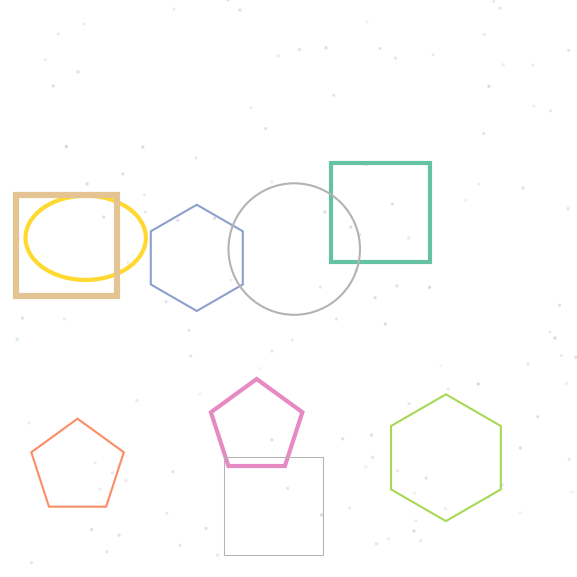[{"shape": "square", "thickness": 2, "radius": 0.43, "center": [0.659, 0.632]}, {"shape": "pentagon", "thickness": 1, "radius": 0.42, "center": [0.134, 0.19]}, {"shape": "hexagon", "thickness": 1, "radius": 0.46, "center": [0.341, 0.553]}, {"shape": "pentagon", "thickness": 2, "radius": 0.42, "center": [0.444, 0.26]}, {"shape": "hexagon", "thickness": 1, "radius": 0.55, "center": [0.772, 0.207]}, {"shape": "oval", "thickness": 2, "radius": 0.52, "center": [0.148, 0.587]}, {"shape": "square", "thickness": 3, "radius": 0.44, "center": [0.115, 0.574]}, {"shape": "circle", "thickness": 1, "radius": 0.57, "center": [0.51, 0.568]}, {"shape": "square", "thickness": 0.5, "radius": 0.43, "center": [0.473, 0.123]}]